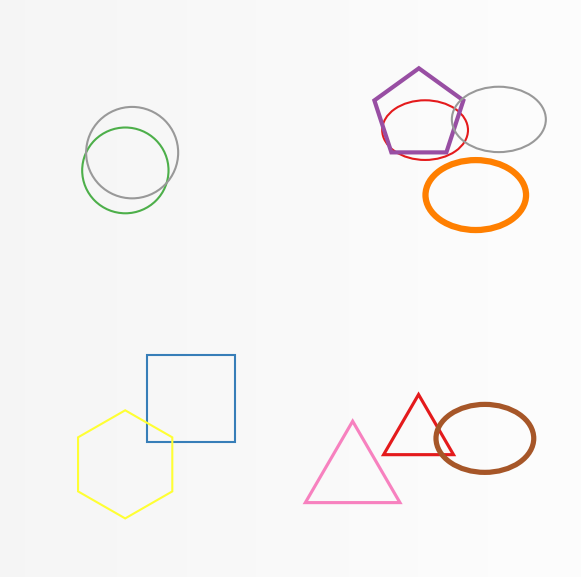[{"shape": "oval", "thickness": 1, "radius": 0.37, "center": [0.731, 0.774]}, {"shape": "triangle", "thickness": 1.5, "radius": 0.35, "center": [0.72, 0.247]}, {"shape": "square", "thickness": 1, "radius": 0.38, "center": [0.328, 0.309]}, {"shape": "circle", "thickness": 1, "radius": 0.37, "center": [0.216, 0.704]}, {"shape": "pentagon", "thickness": 2, "radius": 0.4, "center": [0.721, 0.8]}, {"shape": "oval", "thickness": 3, "radius": 0.43, "center": [0.819, 0.661]}, {"shape": "hexagon", "thickness": 1, "radius": 0.47, "center": [0.215, 0.195]}, {"shape": "oval", "thickness": 2.5, "radius": 0.42, "center": [0.834, 0.24]}, {"shape": "triangle", "thickness": 1.5, "radius": 0.47, "center": [0.607, 0.176]}, {"shape": "oval", "thickness": 1, "radius": 0.4, "center": [0.858, 0.792]}, {"shape": "circle", "thickness": 1, "radius": 0.4, "center": [0.227, 0.735]}]